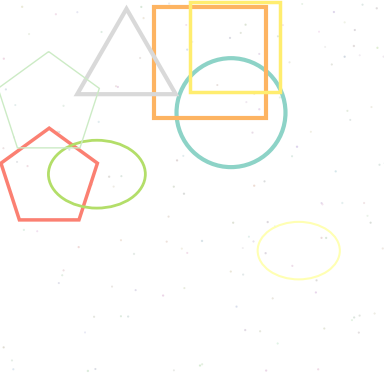[{"shape": "circle", "thickness": 3, "radius": 0.71, "center": [0.6, 0.707]}, {"shape": "oval", "thickness": 1.5, "radius": 0.53, "center": [0.776, 0.349]}, {"shape": "pentagon", "thickness": 2.5, "radius": 0.66, "center": [0.128, 0.535]}, {"shape": "square", "thickness": 3, "radius": 0.72, "center": [0.546, 0.837]}, {"shape": "oval", "thickness": 2, "radius": 0.63, "center": [0.252, 0.548]}, {"shape": "triangle", "thickness": 3, "radius": 0.74, "center": [0.329, 0.829]}, {"shape": "pentagon", "thickness": 1, "radius": 0.69, "center": [0.126, 0.728]}, {"shape": "square", "thickness": 2.5, "radius": 0.59, "center": [0.61, 0.879]}]